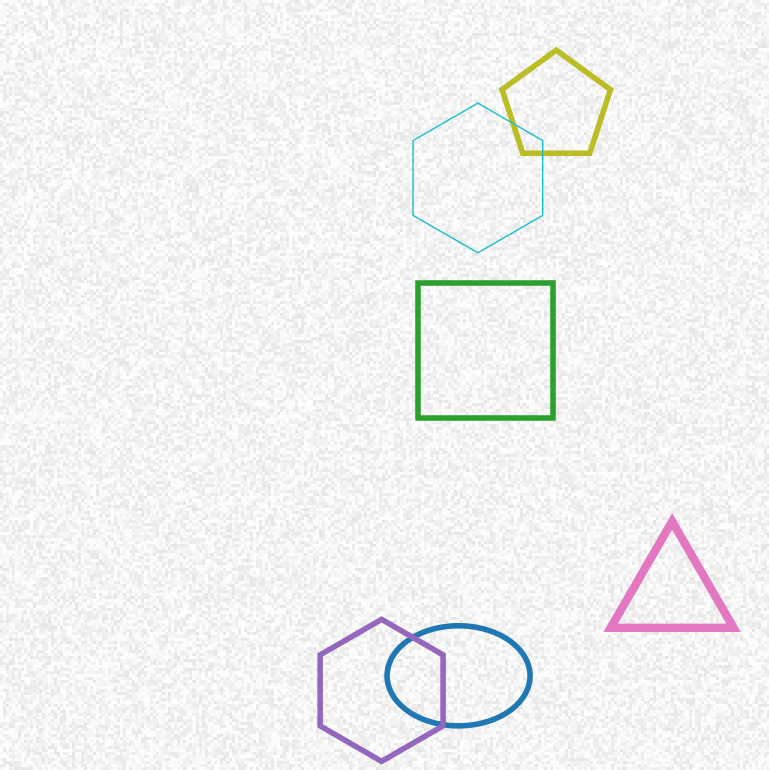[{"shape": "oval", "thickness": 2, "radius": 0.46, "center": [0.596, 0.122]}, {"shape": "square", "thickness": 2, "radius": 0.44, "center": [0.63, 0.544]}, {"shape": "hexagon", "thickness": 2, "radius": 0.46, "center": [0.496, 0.103]}, {"shape": "triangle", "thickness": 3, "radius": 0.46, "center": [0.873, 0.231]}, {"shape": "pentagon", "thickness": 2, "radius": 0.37, "center": [0.722, 0.861]}, {"shape": "hexagon", "thickness": 0.5, "radius": 0.49, "center": [0.621, 0.769]}]